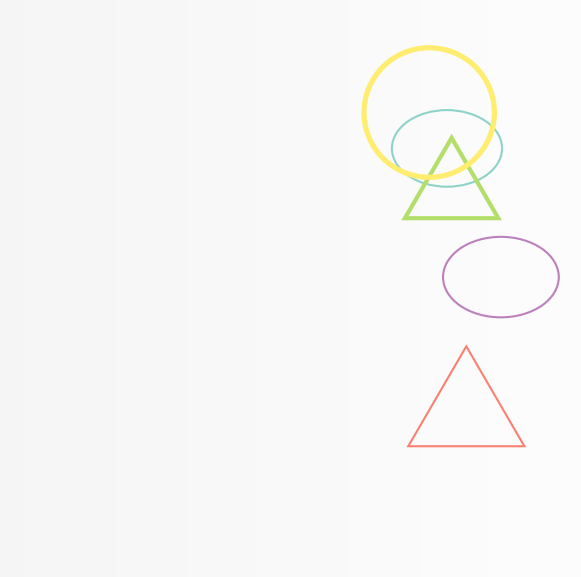[{"shape": "oval", "thickness": 1, "radius": 0.47, "center": [0.769, 0.742]}, {"shape": "triangle", "thickness": 1, "radius": 0.58, "center": [0.802, 0.284]}, {"shape": "triangle", "thickness": 2, "radius": 0.46, "center": [0.777, 0.668]}, {"shape": "oval", "thickness": 1, "radius": 0.5, "center": [0.862, 0.519]}, {"shape": "circle", "thickness": 2.5, "radius": 0.56, "center": [0.738, 0.804]}]